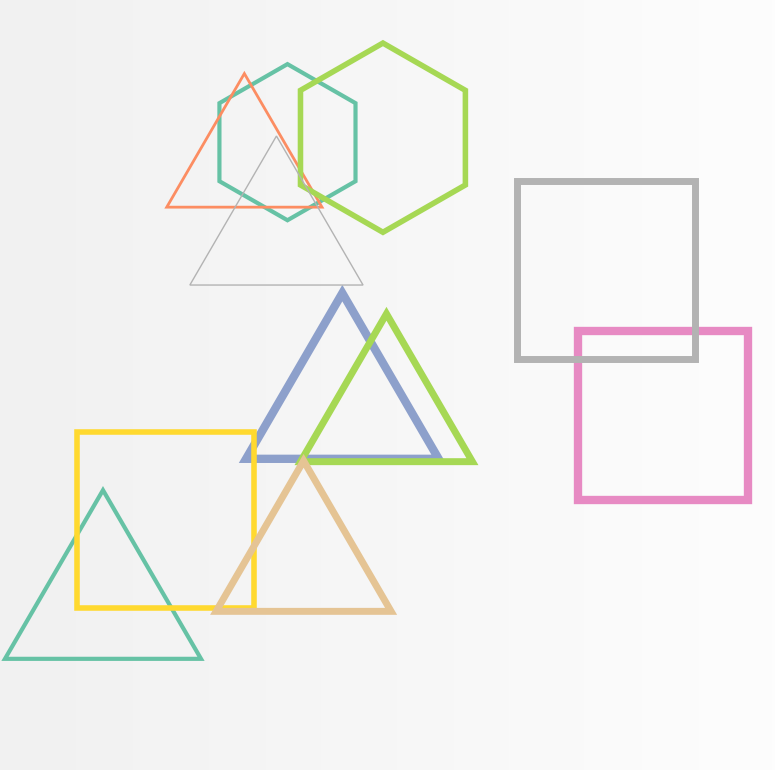[{"shape": "triangle", "thickness": 1.5, "radius": 0.73, "center": [0.133, 0.217]}, {"shape": "hexagon", "thickness": 1.5, "radius": 0.51, "center": [0.371, 0.815]}, {"shape": "triangle", "thickness": 1, "radius": 0.58, "center": [0.315, 0.789]}, {"shape": "triangle", "thickness": 3, "radius": 0.72, "center": [0.442, 0.476]}, {"shape": "square", "thickness": 3, "radius": 0.55, "center": [0.856, 0.46]}, {"shape": "triangle", "thickness": 2.5, "radius": 0.64, "center": [0.499, 0.464]}, {"shape": "hexagon", "thickness": 2, "radius": 0.61, "center": [0.494, 0.821]}, {"shape": "square", "thickness": 2, "radius": 0.57, "center": [0.213, 0.325]}, {"shape": "triangle", "thickness": 2.5, "radius": 0.65, "center": [0.392, 0.271]}, {"shape": "triangle", "thickness": 0.5, "radius": 0.65, "center": [0.357, 0.694]}, {"shape": "square", "thickness": 2.5, "radius": 0.58, "center": [0.782, 0.649]}]